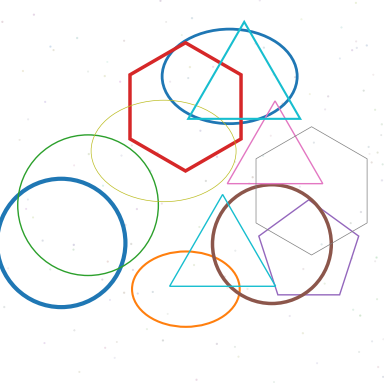[{"shape": "circle", "thickness": 3, "radius": 0.83, "center": [0.159, 0.369]}, {"shape": "oval", "thickness": 2, "radius": 0.88, "center": [0.597, 0.802]}, {"shape": "oval", "thickness": 1.5, "radius": 0.7, "center": [0.483, 0.249]}, {"shape": "circle", "thickness": 1, "radius": 0.91, "center": [0.229, 0.467]}, {"shape": "hexagon", "thickness": 2.5, "radius": 0.83, "center": [0.482, 0.722]}, {"shape": "pentagon", "thickness": 1, "radius": 0.68, "center": [0.802, 0.345]}, {"shape": "circle", "thickness": 2.5, "radius": 0.77, "center": [0.706, 0.366]}, {"shape": "triangle", "thickness": 1, "radius": 0.72, "center": [0.714, 0.595]}, {"shape": "hexagon", "thickness": 0.5, "radius": 0.83, "center": [0.809, 0.504]}, {"shape": "oval", "thickness": 0.5, "radius": 0.94, "center": [0.425, 0.608]}, {"shape": "triangle", "thickness": 1, "radius": 0.79, "center": [0.578, 0.336]}, {"shape": "triangle", "thickness": 1.5, "radius": 0.84, "center": [0.634, 0.775]}]